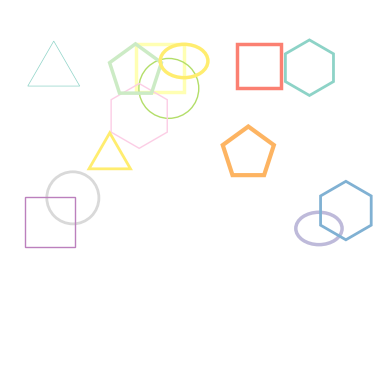[{"shape": "hexagon", "thickness": 2, "radius": 0.36, "center": [0.804, 0.824]}, {"shape": "triangle", "thickness": 0.5, "radius": 0.39, "center": [0.14, 0.815]}, {"shape": "square", "thickness": 2.5, "radius": 0.31, "center": [0.416, 0.823]}, {"shape": "oval", "thickness": 2.5, "radius": 0.3, "center": [0.828, 0.407]}, {"shape": "square", "thickness": 2.5, "radius": 0.29, "center": [0.672, 0.829]}, {"shape": "hexagon", "thickness": 2, "radius": 0.38, "center": [0.898, 0.453]}, {"shape": "pentagon", "thickness": 3, "radius": 0.35, "center": [0.645, 0.602]}, {"shape": "circle", "thickness": 1, "radius": 0.39, "center": [0.438, 0.77]}, {"shape": "hexagon", "thickness": 1, "radius": 0.42, "center": [0.362, 0.699]}, {"shape": "circle", "thickness": 2, "radius": 0.34, "center": [0.189, 0.486]}, {"shape": "square", "thickness": 1, "radius": 0.33, "center": [0.131, 0.424]}, {"shape": "pentagon", "thickness": 2.5, "radius": 0.35, "center": [0.352, 0.815]}, {"shape": "oval", "thickness": 2.5, "radius": 0.31, "center": [0.478, 0.842]}, {"shape": "triangle", "thickness": 2, "radius": 0.31, "center": [0.285, 0.593]}]